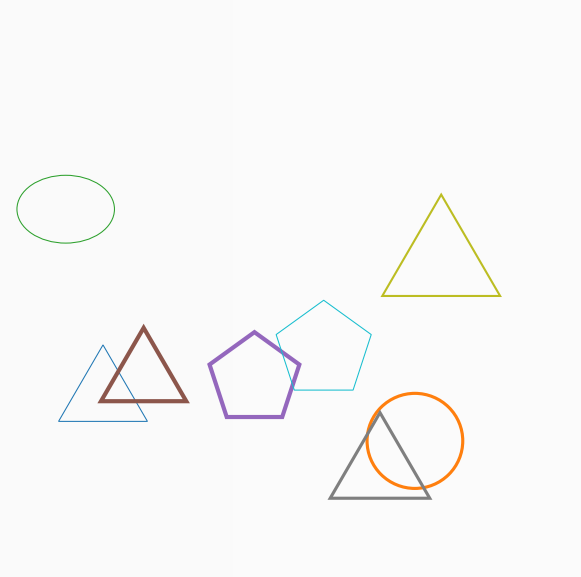[{"shape": "triangle", "thickness": 0.5, "radius": 0.44, "center": [0.177, 0.314]}, {"shape": "circle", "thickness": 1.5, "radius": 0.41, "center": [0.714, 0.236]}, {"shape": "oval", "thickness": 0.5, "radius": 0.42, "center": [0.113, 0.637]}, {"shape": "pentagon", "thickness": 2, "radius": 0.41, "center": [0.438, 0.343]}, {"shape": "triangle", "thickness": 2, "radius": 0.42, "center": [0.247, 0.347]}, {"shape": "triangle", "thickness": 1.5, "radius": 0.49, "center": [0.654, 0.186]}, {"shape": "triangle", "thickness": 1, "radius": 0.59, "center": [0.759, 0.545]}, {"shape": "pentagon", "thickness": 0.5, "radius": 0.43, "center": [0.557, 0.393]}]